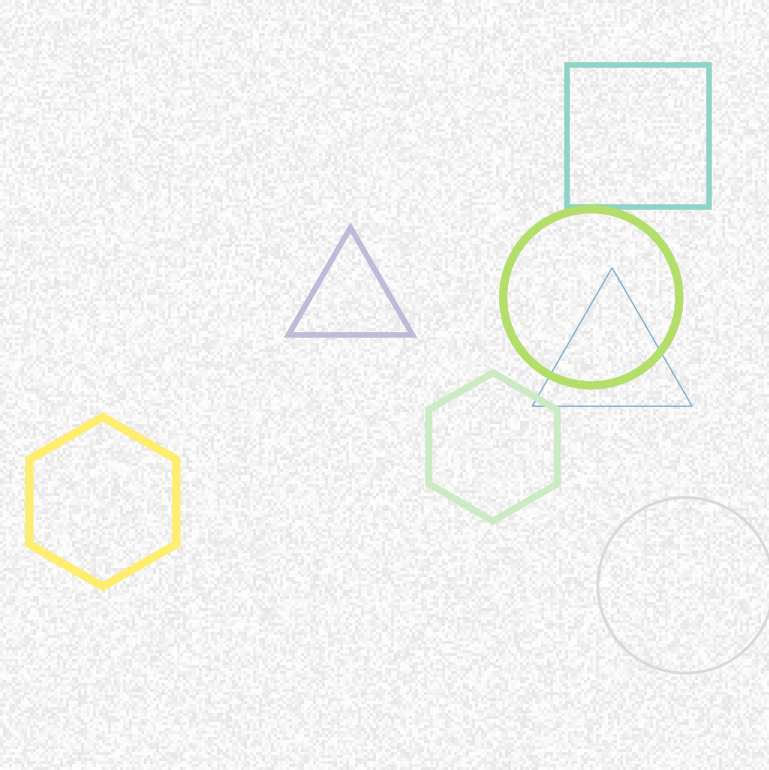[{"shape": "square", "thickness": 2, "radius": 0.46, "center": [0.828, 0.824]}, {"shape": "triangle", "thickness": 2, "radius": 0.47, "center": [0.455, 0.612]}, {"shape": "triangle", "thickness": 0.5, "radius": 0.6, "center": [0.795, 0.532]}, {"shape": "circle", "thickness": 3, "radius": 0.57, "center": [0.768, 0.614]}, {"shape": "circle", "thickness": 1, "radius": 0.57, "center": [0.89, 0.24]}, {"shape": "hexagon", "thickness": 2.5, "radius": 0.48, "center": [0.64, 0.42]}, {"shape": "hexagon", "thickness": 3, "radius": 0.55, "center": [0.134, 0.348]}]